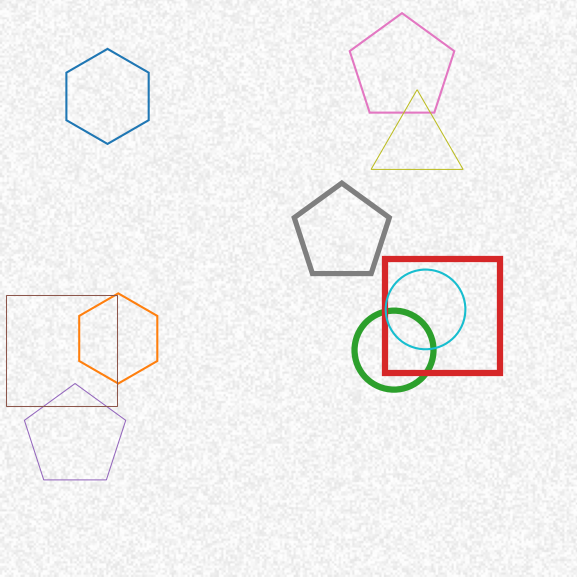[{"shape": "hexagon", "thickness": 1, "radius": 0.41, "center": [0.186, 0.832]}, {"shape": "hexagon", "thickness": 1, "radius": 0.39, "center": [0.205, 0.413]}, {"shape": "circle", "thickness": 3, "radius": 0.34, "center": [0.682, 0.393]}, {"shape": "square", "thickness": 3, "radius": 0.5, "center": [0.766, 0.452]}, {"shape": "pentagon", "thickness": 0.5, "radius": 0.46, "center": [0.13, 0.243]}, {"shape": "square", "thickness": 0.5, "radius": 0.48, "center": [0.107, 0.392]}, {"shape": "pentagon", "thickness": 1, "radius": 0.48, "center": [0.696, 0.881]}, {"shape": "pentagon", "thickness": 2.5, "radius": 0.43, "center": [0.592, 0.595]}, {"shape": "triangle", "thickness": 0.5, "radius": 0.46, "center": [0.722, 0.752]}, {"shape": "circle", "thickness": 1, "radius": 0.34, "center": [0.737, 0.463]}]